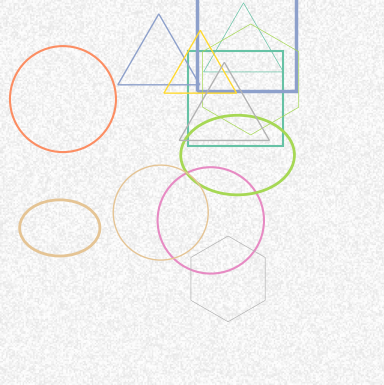[{"shape": "triangle", "thickness": 0.5, "radius": 0.6, "center": [0.632, 0.873]}, {"shape": "square", "thickness": 1.5, "radius": 0.61, "center": [0.611, 0.744]}, {"shape": "circle", "thickness": 1.5, "radius": 0.69, "center": [0.164, 0.743]}, {"shape": "square", "thickness": 2.5, "radius": 0.65, "center": [0.64, 0.895]}, {"shape": "triangle", "thickness": 1, "radius": 0.61, "center": [0.412, 0.841]}, {"shape": "circle", "thickness": 1.5, "radius": 0.69, "center": [0.547, 0.428]}, {"shape": "hexagon", "thickness": 0.5, "radius": 0.72, "center": [0.651, 0.794]}, {"shape": "oval", "thickness": 2, "radius": 0.74, "center": [0.617, 0.597]}, {"shape": "triangle", "thickness": 1, "radius": 0.54, "center": [0.52, 0.812]}, {"shape": "circle", "thickness": 1, "radius": 0.62, "center": [0.417, 0.448]}, {"shape": "oval", "thickness": 2, "radius": 0.52, "center": [0.155, 0.408]}, {"shape": "triangle", "thickness": 1, "radius": 0.68, "center": [0.583, 0.703]}, {"shape": "hexagon", "thickness": 0.5, "radius": 0.56, "center": [0.592, 0.276]}]